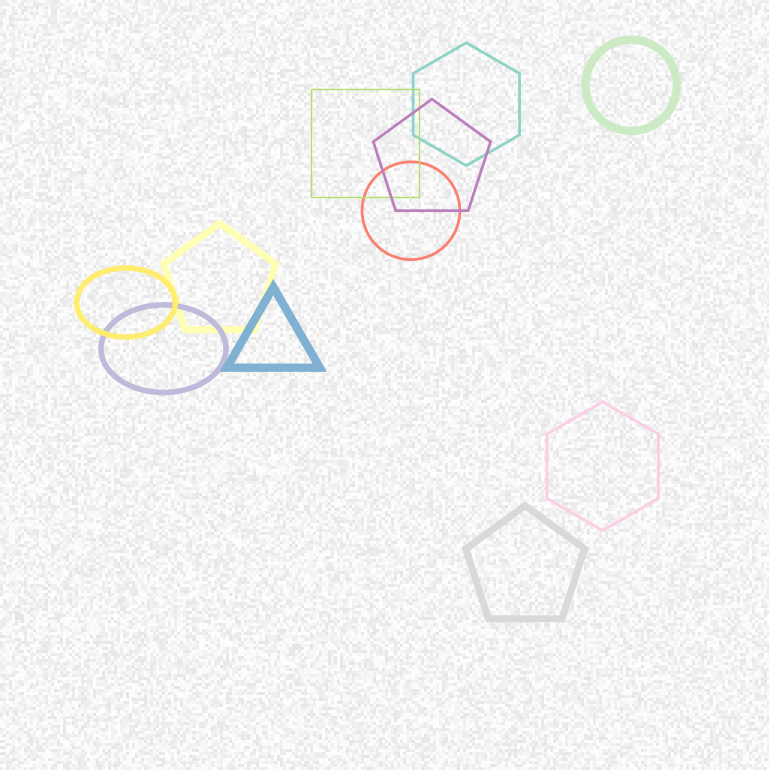[{"shape": "hexagon", "thickness": 1, "radius": 0.4, "center": [0.606, 0.865]}, {"shape": "pentagon", "thickness": 2.5, "radius": 0.38, "center": [0.285, 0.634]}, {"shape": "oval", "thickness": 2, "radius": 0.41, "center": [0.212, 0.547]}, {"shape": "circle", "thickness": 1, "radius": 0.32, "center": [0.534, 0.726]}, {"shape": "triangle", "thickness": 3, "radius": 0.35, "center": [0.355, 0.557]}, {"shape": "square", "thickness": 0.5, "radius": 0.35, "center": [0.474, 0.814]}, {"shape": "hexagon", "thickness": 1, "radius": 0.42, "center": [0.783, 0.395]}, {"shape": "pentagon", "thickness": 2.5, "radius": 0.41, "center": [0.682, 0.262]}, {"shape": "pentagon", "thickness": 1, "radius": 0.4, "center": [0.561, 0.791]}, {"shape": "circle", "thickness": 3, "radius": 0.3, "center": [0.82, 0.889]}, {"shape": "oval", "thickness": 2, "radius": 0.32, "center": [0.164, 0.607]}]